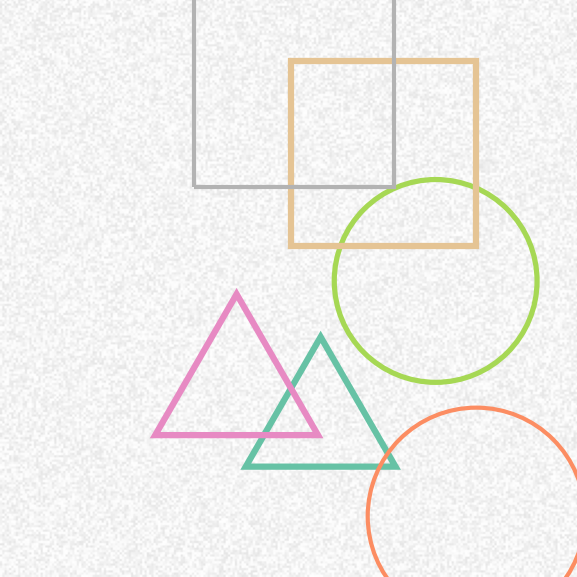[{"shape": "triangle", "thickness": 3, "radius": 0.75, "center": [0.555, 0.266]}, {"shape": "circle", "thickness": 2, "radius": 0.94, "center": [0.825, 0.105]}, {"shape": "triangle", "thickness": 3, "radius": 0.81, "center": [0.41, 0.327]}, {"shape": "circle", "thickness": 2.5, "radius": 0.88, "center": [0.754, 0.513]}, {"shape": "square", "thickness": 3, "radius": 0.8, "center": [0.664, 0.733]}, {"shape": "square", "thickness": 2, "radius": 0.86, "center": [0.51, 0.847]}]